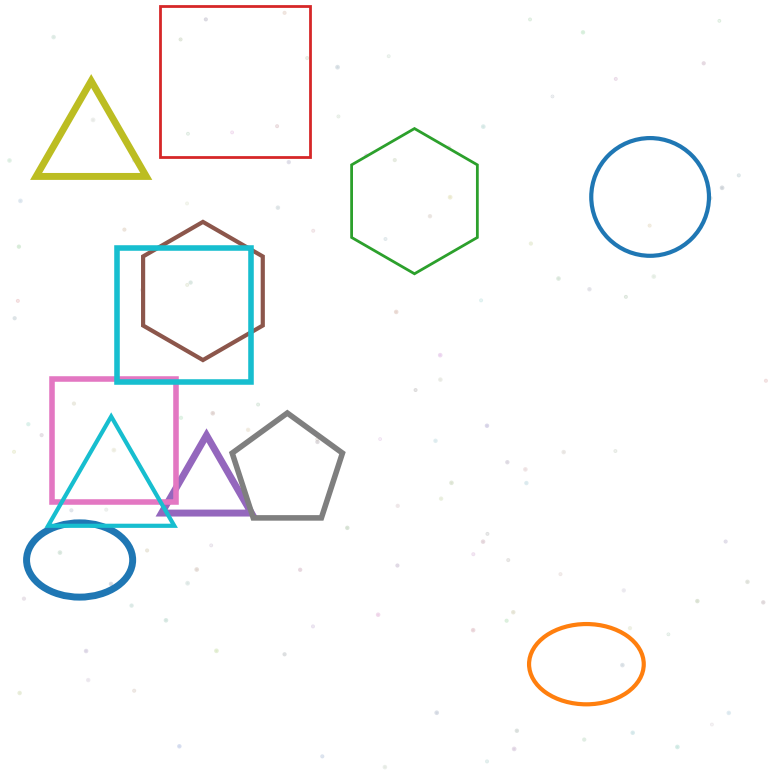[{"shape": "oval", "thickness": 2.5, "radius": 0.34, "center": [0.103, 0.273]}, {"shape": "circle", "thickness": 1.5, "radius": 0.38, "center": [0.844, 0.744]}, {"shape": "oval", "thickness": 1.5, "radius": 0.37, "center": [0.762, 0.137]}, {"shape": "hexagon", "thickness": 1, "radius": 0.47, "center": [0.538, 0.739]}, {"shape": "square", "thickness": 1, "radius": 0.49, "center": [0.305, 0.894]}, {"shape": "triangle", "thickness": 2.5, "radius": 0.34, "center": [0.268, 0.367]}, {"shape": "hexagon", "thickness": 1.5, "radius": 0.45, "center": [0.264, 0.622]}, {"shape": "square", "thickness": 2, "radius": 0.4, "center": [0.148, 0.428]}, {"shape": "pentagon", "thickness": 2, "radius": 0.38, "center": [0.373, 0.388]}, {"shape": "triangle", "thickness": 2.5, "radius": 0.41, "center": [0.118, 0.812]}, {"shape": "triangle", "thickness": 1.5, "radius": 0.47, "center": [0.144, 0.364]}, {"shape": "square", "thickness": 2, "radius": 0.44, "center": [0.238, 0.591]}]